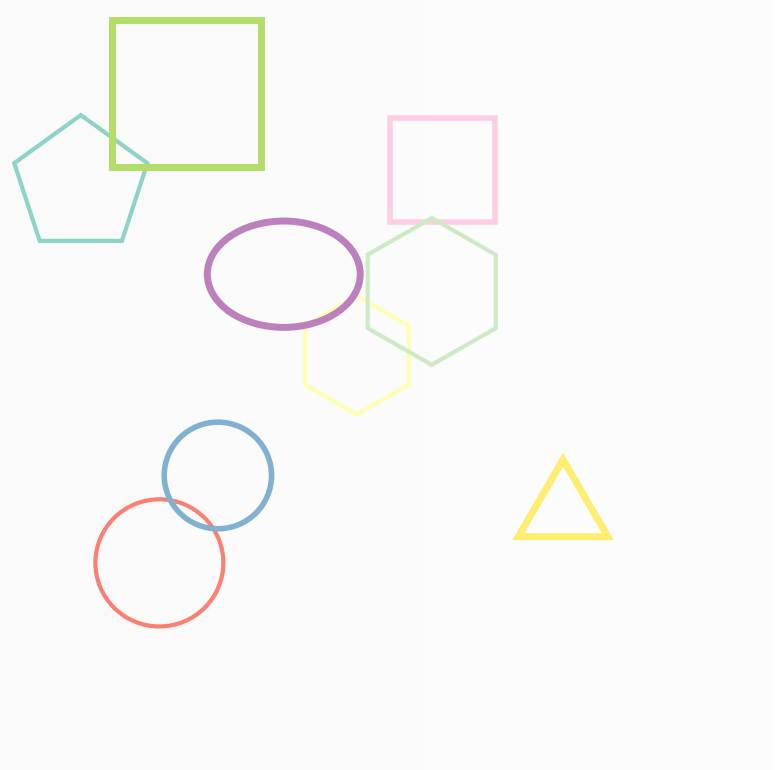[{"shape": "pentagon", "thickness": 1.5, "radius": 0.45, "center": [0.104, 0.76]}, {"shape": "hexagon", "thickness": 1.5, "radius": 0.38, "center": [0.461, 0.539]}, {"shape": "circle", "thickness": 1.5, "radius": 0.41, "center": [0.206, 0.269]}, {"shape": "circle", "thickness": 2, "radius": 0.35, "center": [0.281, 0.383]}, {"shape": "square", "thickness": 2.5, "radius": 0.48, "center": [0.241, 0.879]}, {"shape": "square", "thickness": 2, "radius": 0.34, "center": [0.571, 0.78]}, {"shape": "oval", "thickness": 2.5, "radius": 0.49, "center": [0.366, 0.644]}, {"shape": "hexagon", "thickness": 1.5, "radius": 0.48, "center": [0.557, 0.622]}, {"shape": "triangle", "thickness": 2.5, "radius": 0.33, "center": [0.727, 0.336]}]